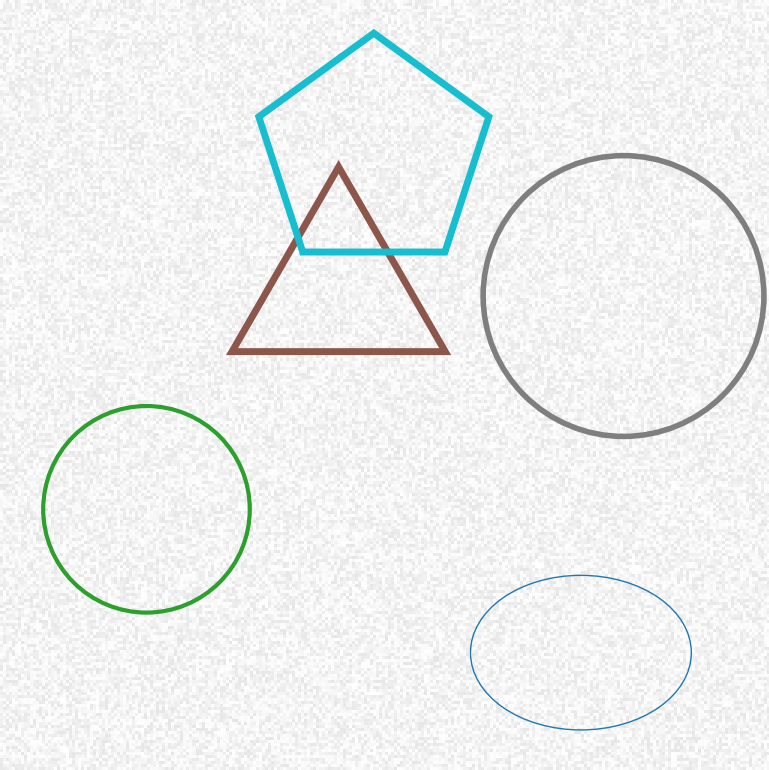[{"shape": "oval", "thickness": 0.5, "radius": 0.72, "center": [0.754, 0.152]}, {"shape": "circle", "thickness": 1.5, "radius": 0.67, "center": [0.19, 0.339]}, {"shape": "triangle", "thickness": 2.5, "radius": 0.8, "center": [0.44, 0.623]}, {"shape": "circle", "thickness": 2, "radius": 0.91, "center": [0.81, 0.616]}, {"shape": "pentagon", "thickness": 2.5, "radius": 0.79, "center": [0.485, 0.8]}]